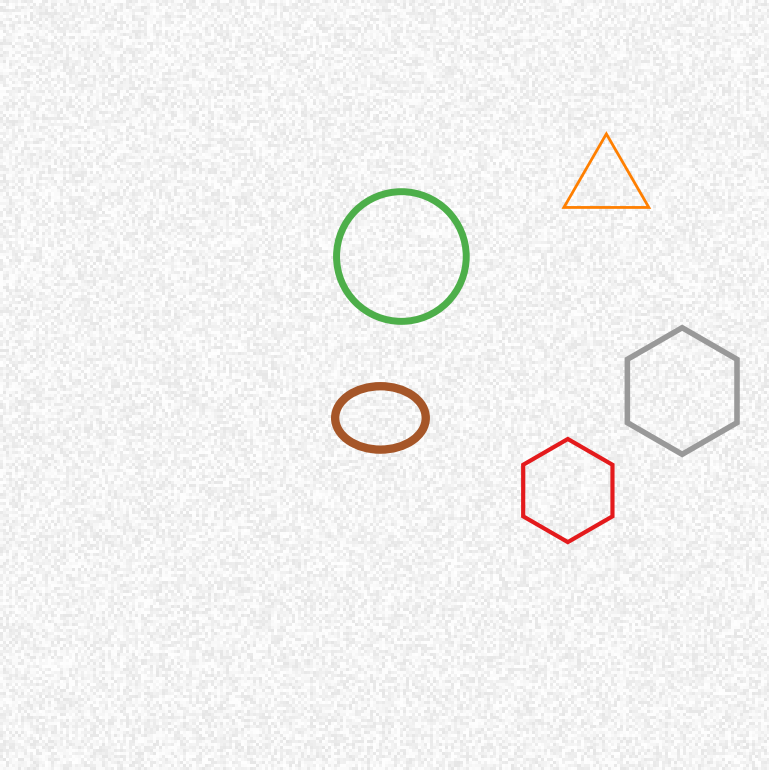[{"shape": "hexagon", "thickness": 1.5, "radius": 0.33, "center": [0.737, 0.363]}, {"shape": "circle", "thickness": 2.5, "radius": 0.42, "center": [0.521, 0.667]}, {"shape": "triangle", "thickness": 1, "radius": 0.32, "center": [0.787, 0.762]}, {"shape": "oval", "thickness": 3, "radius": 0.29, "center": [0.494, 0.457]}, {"shape": "hexagon", "thickness": 2, "radius": 0.41, "center": [0.886, 0.492]}]